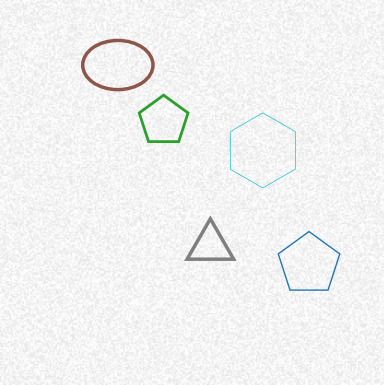[{"shape": "pentagon", "thickness": 1, "radius": 0.42, "center": [0.803, 0.315]}, {"shape": "pentagon", "thickness": 2, "radius": 0.33, "center": [0.425, 0.686]}, {"shape": "oval", "thickness": 2.5, "radius": 0.46, "center": [0.306, 0.831]}, {"shape": "triangle", "thickness": 2.5, "radius": 0.35, "center": [0.546, 0.362]}, {"shape": "hexagon", "thickness": 0.5, "radius": 0.49, "center": [0.683, 0.609]}]